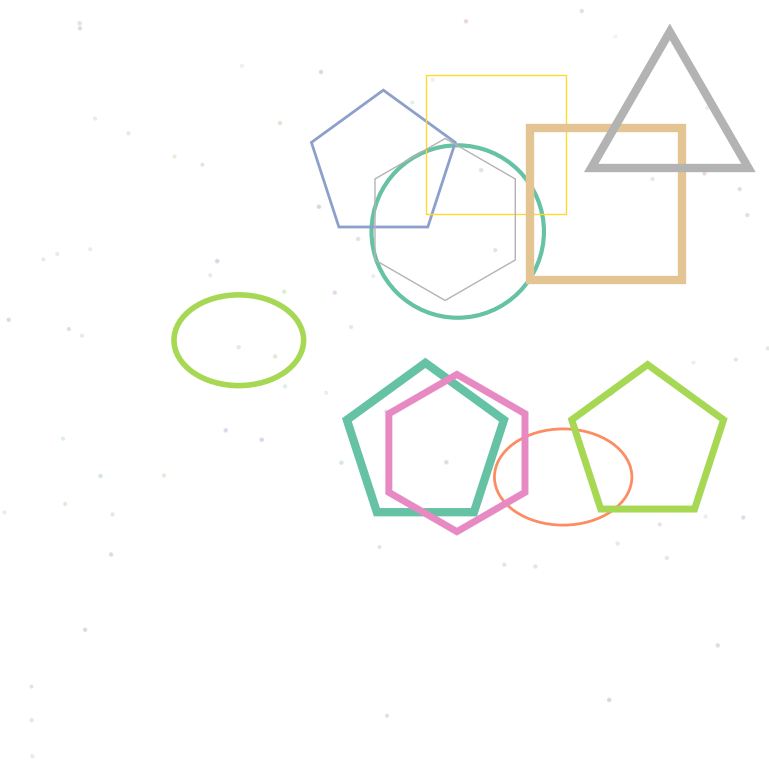[{"shape": "pentagon", "thickness": 3, "radius": 0.54, "center": [0.552, 0.422]}, {"shape": "circle", "thickness": 1.5, "radius": 0.56, "center": [0.594, 0.699]}, {"shape": "oval", "thickness": 1, "radius": 0.45, "center": [0.731, 0.381]}, {"shape": "pentagon", "thickness": 1, "radius": 0.49, "center": [0.498, 0.785]}, {"shape": "hexagon", "thickness": 2.5, "radius": 0.51, "center": [0.593, 0.412]}, {"shape": "oval", "thickness": 2, "radius": 0.42, "center": [0.31, 0.558]}, {"shape": "pentagon", "thickness": 2.5, "radius": 0.52, "center": [0.841, 0.423]}, {"shape": "square", "thickness": 0.5, "radius": 0.45, "center": [0.644, 0.812]}, {"shape": "square", "thickness": 3, "radius": 0.49, "center": [0.787, 0.735]}, {"shape": "hexagon", "thickness": 0.5, "radius": 0.53, "center": [0.578, 0.715]}, {"shape": "triangle", "thickness": 3, "radius": 0.59, "center": [0.87, 0.841]}]